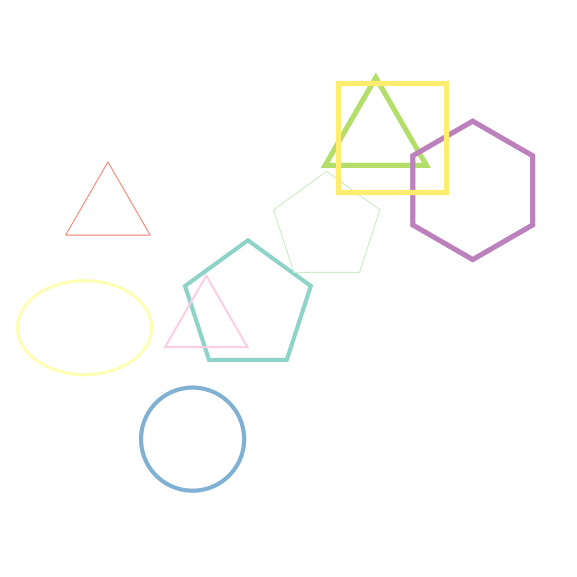[{"shape": "pentagon", "thickness": 2, "radius": 0.57, "center": [0.429, 0.469]}, {"shape": "oval", "thickness": 1.5, "radius": 0.58, "center": [0.147, 0.432]}, {"shape": "triangle", "thickness": 0.5, "radius": 0.42, "center": [0.187, 0.634]}, {"shape": "circle", "thickness": 2, "radius": 0.45, "center": [0.333, 0.239]}, {"shape": "triangle", "thickness": 2.5, "radius": 0.51, "center": [0.651, 0.763]}, {"shape": "triangle", "thickness": 1, "radius": 0.41, "center": [0.357, 0.439]}, {"shape": "hexagon", "thickness": 2.5, "radius": 0.6, "center": [0.819, 0.669]}, {"shape": "pentagon", "thickness": 0.5, "radius": 0.48, "center": [0.566, 0.606]}, {"shape": "square", "thickness": 2.5, "radius": 0.47, "center": [0.679, 0.761]}]